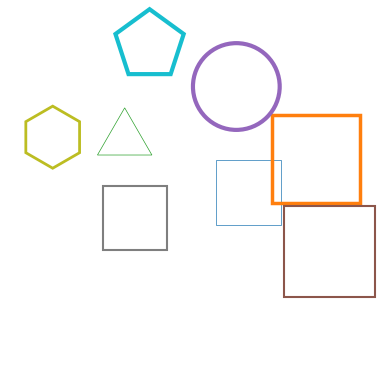[{"shape": "square", "thickness": 0.5, "radius": 0.42, "center": [0.645, 0.5]}, {"shape": "square", "thickness": 2.5, "radius": 0.57, "center": [0.821, 0.587]}, {"shape": "triangle", "thickness": 0.5, "radius": 0.41, "center": [0.324, 0.638]}, {"shape": "circle", "thickness": 3, "radius": 0.56, "center": [0.614, 0.775]}, {"shape": "square", "thickness": 1.5, "radius": 0.59, "center": [0.855, 0.347]}, {"shape": "square", "thickness": 1.5, "radius": 0.42, "center": [0.35, 0.433]}, {"shape": "hexagon", "thickness": 2, "radius": 0.4, "center": [0.137, 0.644]}, {"shape": "pentagon", "thickness": 3, "radius": 0.47, "center": [0.389, 0.883]}]